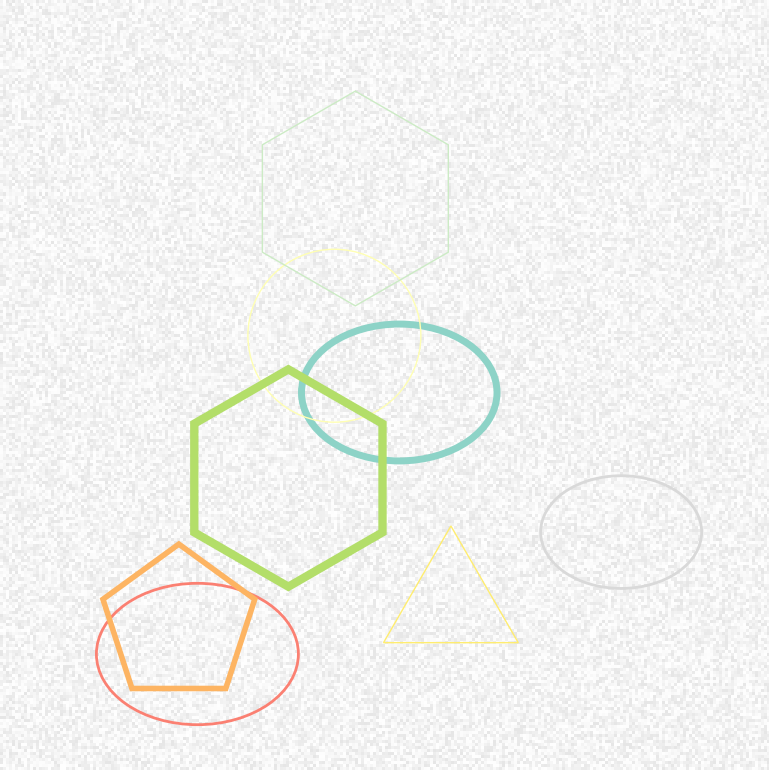[{"shape": "oval", "thickness": 2.5, "radius": 0.63, "center": [0.519, 0.49]}, {"shape": "circle", "thickness": 0.5, "radius": 0.56, "center": [0.434, 0.564]}, {"shape": "oval", "thickness": 1, "radius": 0.66, "center": [0.256, 0.151]}, {"shape": "pentagon", "thickness": 2, "radius": 0.52, "center": [0.232, 0.19]}, {"shape": "hexagon", "thickness": 3, "radius": 0.71, "center": [0.375, 0.379]}, {"shape": "oval", "thickness": 1, "radius": 0.52, "center": [0.807, 0.309]}, {"shape": "hexagon", "thickness": 0.5, "radius": 0.7, "center": [0.461, 0.742]}, {"shape": "triangle", "thickness": 0.5, "radius": 0.51, "center": [0.586, 0.216]}]